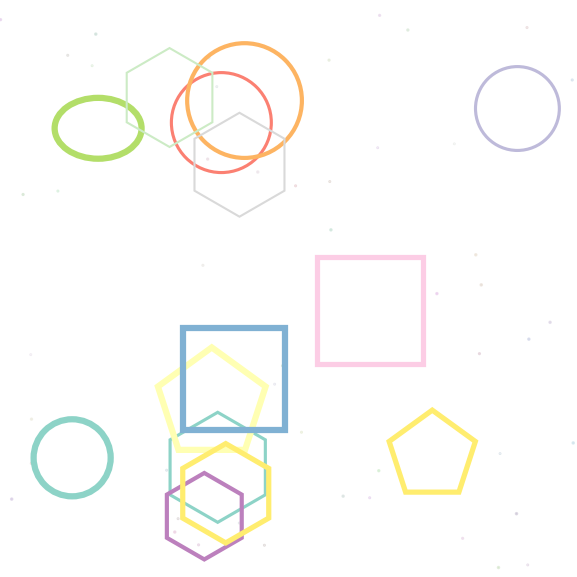[{"shape": "hexagon", "thickness": 1.5, "radius": 0.48, "center": [0.377, 0.19]}, {"shape": "circle", "thickness": 3, "radius": 0.33, "center": [0.125, 0.206]}, {"shape": "pentagon", "thickness": 3, "radius": 0.49, "center": [0.367, 0.299]}, {"shape": "circle", "thickness": 1.5, "radius": 0.36, "center": [0.896, 0.811]}, {"shape": "circle", "thickness": 1.5, "radius": 0.43, "center": [0.383, 0.787]}, {"shape": "square", "thickness": 3, "radius": 0.44, "center": [0.405, 0.343]}, {"shape": "circle", "thickness": 2, "radius": 0.5, "center": [0.423, 0.825]}, {"shape": "oval", "thickness": 3, "radius": 0.38, "center": [0.17, 0.777]}, {"shape": "square", "thickness": 2.5, "radius": 0.46, "center": [0.641, 0.461]}, {"shape": "hexagon", "thickness": 1, "radius": 0.45, "center": [0.415, 0.714]}, {"shape": "hexagon", "thickness": 2, "radius": 0.37, "center": [0.354, 0.105]}, {"shape": "hexagon", "thickness": 1, "radius": 0.43, "center": [0.294, 0.83]}, {"shape": "hexagon", "thickness": 2.5, "radius": 0.43, "center": [0.391, 0.145]}, {"shape": "pentagon", "thickness": 2.5, "radius": 0.39, "center": [0.748, 0.21]}]